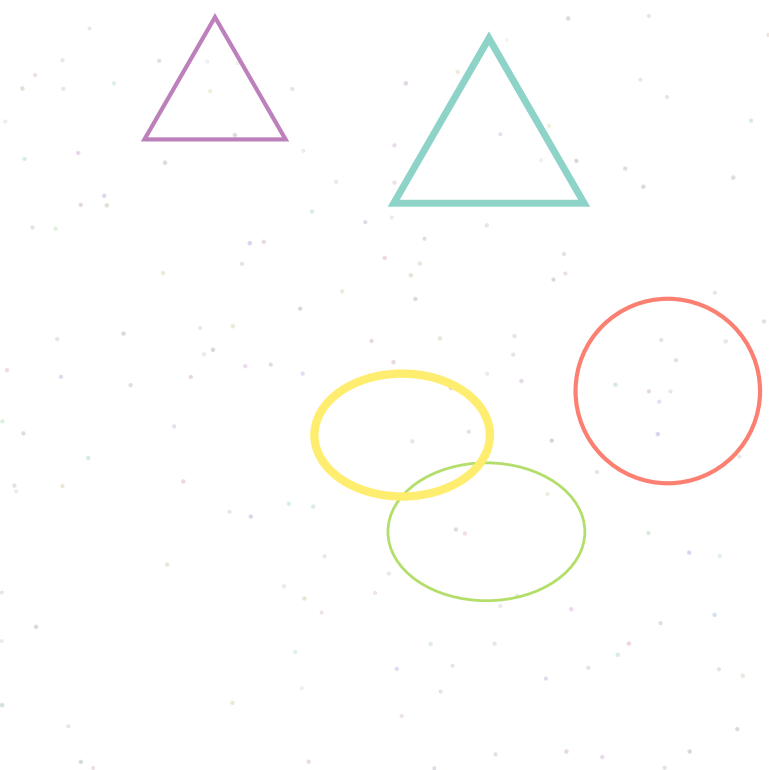[{"shape": "triangle", "thickness": 2.5, "radius": 0.71, "center": [0.635, 0.807]}, {"shape": "circle", "thickness": 1.5, "radius": 0.6, "center": [0.867, 0.492]}, {"shape": "oval", "thickness": 1, "radius": 0.64, "center": [0.632, 0.309]}, {"shape": "triangle", "thickness": 1.5, "radius": 0.53, "center": [0.279, 0.872]}, {"shape": "oval", "thickness": 3, "radius": 0.57, "center": [0.522, 0.435]}]